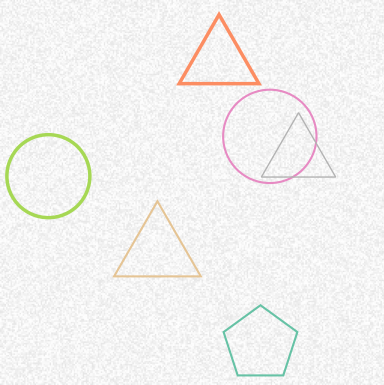[{"shape": "pentagon", "thickness": 1.5, "radius": 0.5, "center": [0.677, 0.106]}, {"shape": "triangle", "thickness": 2.5, "radius": 0.6, "center": [0.569, 0.843]}, {"shape": "circle", "thickness": 1.5, "radius": 0.61, "center": [0.701, 0.646]}, {"shape": "circle", "thickness": 2.5, "radius": 0.54, "center": [0.126, 0.542]}, {"shape": "triangle", "thickness": 1.5, "radius": 0.65, "center": [0.409, 0.347]}, {"shape": "triangle", "thickness": 1, "radius": 0.56, "center": [0.775, 0.596]}]